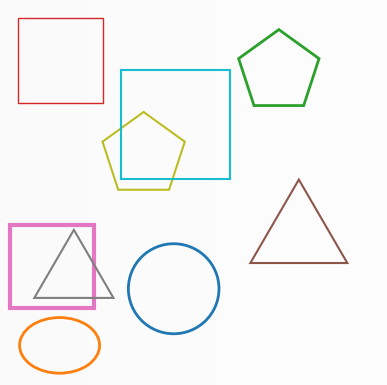[{"shape": "circle", "thickness": 2, "radius": 0.58, "center": [0.448, 0.25]}, {"shape": "oval", "thickness": 2, "radius": 0.52, "center": [0.154, 0.103]}, {"shape": "pentagon", "thickness": 2, "radius": 0.55, "center": [0.72, 0.814]}, {"shape": "square", "thickness": 1, "radius": 0.55, "center": [0.156, 0.843]}, {"shape": "triangle", "thickness": 1.5, "radius": 0.72, "center": [0.771, 0.389]}, {"shape": "square", "thickness": 3, "radius": 0.54, "center": [0.135, 0.308]}, {"shape": "triangle", "thickness": 1.5, "radius": 0.59, "center": [0.191, 0.285]}, {"shape": "pentagon", "thickness": 1.5, "radius": 0.56, "center": [0.371, 0.597]}, {"shape": "square", "thickness": 1.5, "radius": 0.71, "center": [0.454, 0.676]}]